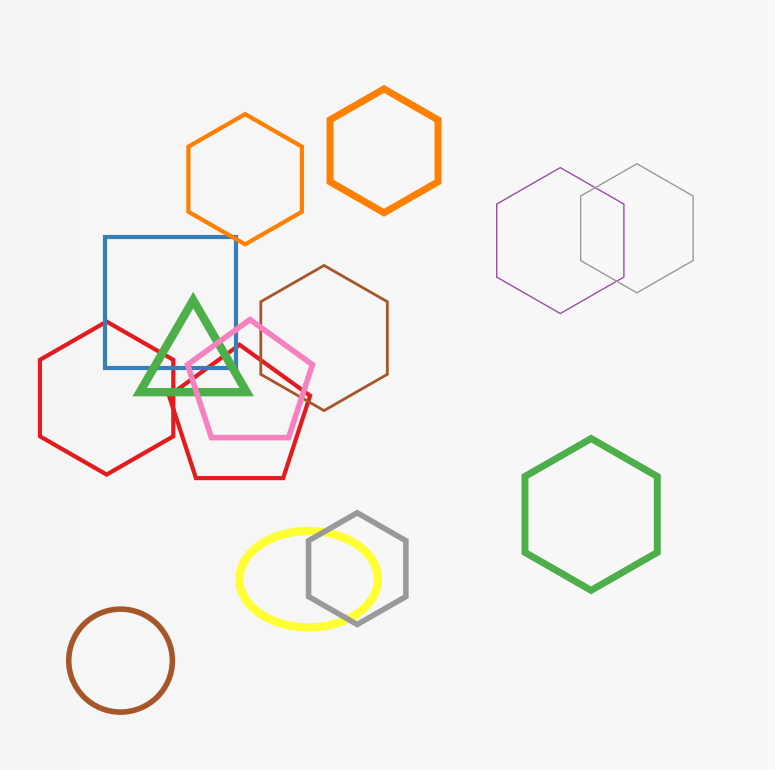[{"shape": "pentagon", "thickness": 1.5, "radius": 0.48, "center": [0.309, 0.457]}, {"shape": "hexagon", "thickness": 1.5, "radius": 0.5, "center": [0.138, 0.483]}, {"shape": "square", "thickness": 1.5, "radius": 0.43, "center": [0.22, 0.607]}, {"shape": "hexagon", "thickness": 2.5, "radius": 0.49, "center": [0.763, 0.332]}, {"shape": "triangle", "thickness": 3, "radius": 0.4, "center": [0.249, 0.531]}, {"shape": "hexagon", "thickness": 0.5, "radius": 0.47, "center": [0.723, 0.688]}, {"shape": "hexagon", "thickness": 1.5, "radius": 0.42, "center": [0.316, 0.767]}, {"shape": "hexagon", "thickness": 2.5, "radius": 0.4, "center": [0.496, 0.804]}, {"shape": "oval", "thickness": 3, "radius": 0.45, "center": [0.398, 0.248]}, {"shape": "hexagon", "thickness": 1, "radius": 0.47, "center": [0.418, 0.561]}, {"shape": "circle", "thickness": 2, "radius": 0.33, "center": [0.156, 0.142]}, {"shape": "pentagon", "thickness": 2, "radius": 0.42, "center": [0.323, 0.5]}, {"shape": "hexagon", "thickness": 0.5, "radius": 0.42, "center": [0.822, 0.704]}, {"shape": "hexagon", "thickness": 2, "radius": 0.36, "center": [0.461, 0.261]}]